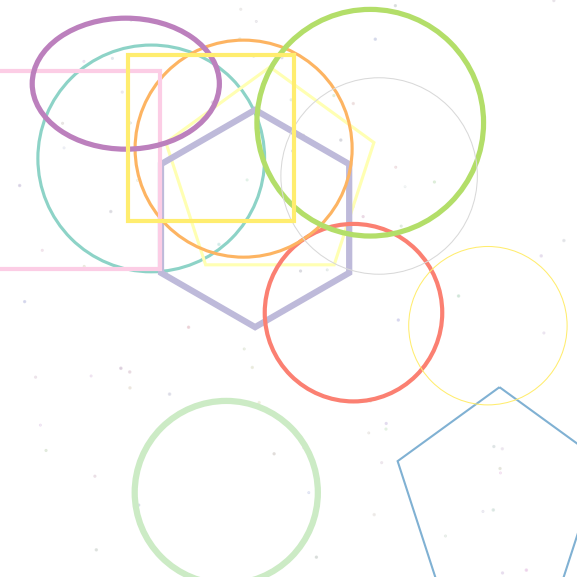[{"shape": "circle", "thickness": 1.5, "radius": 0.98, "center": [0.262, 0.725]}, {"shape": "pentagon", "thickness": 1.5, "radius": 0.95, "center": [0.467, 0.694]}, {"shape": "hexagon", "thickness": 3, "radius": 0.94, "center": [0.442, 0.621]}, {"shape": "circle", "thickness": 2, "radius": 0.77, "center": [0.612, 0.458]}, {"shape": "pentagon", "thickness": 1, "radius": 0.93, "center": [0.865, 0.143]}, {"shape": "circle", "thickness": 1.5, "radius": 0.94, "center": [0.422, 0.742]}, {"shape": "circle", "thickness": 2.5, "radius": 0.98, "center": [0.641, 0.787]}, {"shape": "square", "thickness": 2, "radius": 0.86, "center": [0.106, 0.704]}, {"shape": "circle", "thickness": 0.5, "radius": 0.85, "center": [0.656, 0.694]}, {"shape": "oval", "thickness": 2.5, "radius": 0.81, "center": [0.218, 0.854]}, {"shape": "circle", "thickness": 3, "radius": 0.79, "center": [0.392, 0.146]}, {"shape": "circle", "thickness": 0.5, "radius": 0.69, "center": [0.845, 0.435]}, {"shape": "square", "thickness": 2, "radius": 0.72, "center": [0.365, 0.761]}]